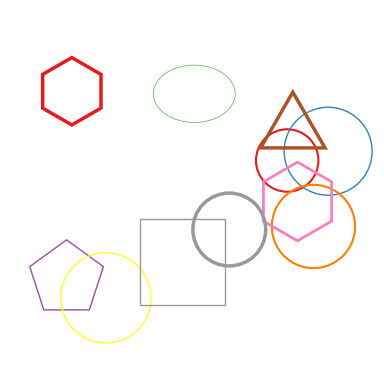[{"shape": "hexagon", "thickness": 2.5, "radius": 0.44, "center": [0.187, 0.763]}, {"shape": "circle", "thickness": 1.5, "radius": 0.41, "center": [0.746, 0.583]}, {"shape": "circle", "thickness": 1, "radius": 0.57, "center": [0.852, 0.607]}, {"shape": "oval", "thickness": 0.5, "radius": 0.53, "center": [0.505, 0.756]}, {"shape": "pentagon", "thickness": 1, "radius": 0.5, "center": [0.173, 0.276]}, {"shape": "circle", "thickness": 1.5, "radius": 0.54, "center": [0.814, 0.412]}, {"shape": "circle", "thickness": 1, "radius": 0.59, "center": [0.275, 0.226]}, {"shape": "triangle", "thickness": 2.5, "radius": 0.48, "center": [0.761, 0.664]}, {"shape": "hexagon", "thickness": 2, "radius": 0.51, "center": [0.773, 0.477]}, {"shape": "square", "thickness": 1, "radius": 0.56, "center": [0.474, 0.32]}, {"shape": "circle", "thickness": 2.5, "radius": 0.47, "center": [0.596, 0.404]}]